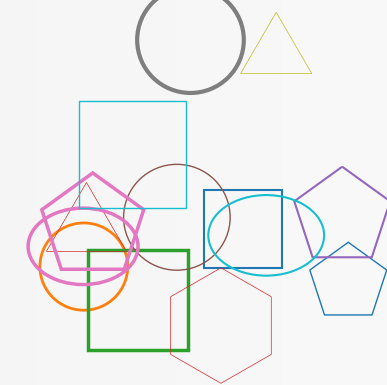[{"shape": "pentagon", "thickness": 1, "radius": 0.52, "center": [0.899, 0.266]}, {"shape": "square", "thickness": 1.5, "radius": 0.51, "center": [0.627, 0.404]}, {"shape": "circle", "thickness": 2, "radius": 0.57, "center": [0.216, 0.308]}, {"shape": "square", "thickness": 2.5, "radius": 0.65, "center": [0.356, 0.22]}, {"shape": "triangle", "thickness": 0.5, "radius": 0.6, "center": [0.223, 0.407]}, {"shape": "hexagon", "thickness": 0.5, "radius": 0.75, "center": [0.57, 0.154]}, {"shape": "pentagon", "thickness": 1.5, "radius": 0.65, "center": [0.883, 0.437]}, {"shape": "circle", "thickness": 1, "radius": 0.69, "center": [0.456, 0.436]}, {"shape": "oval", "thickness": 2.5, "radius": 0.71, "center": [0.214, 0.36]}, {"shape": "pentagon", "thickness": 2.5, "radius": 0.69, "center": [0.239, 0.412]}, {"shape": "circle", "thickness": 3, "radius": 0.69, "center": [0.492, 0.896]}, {"shape": "triangle", "thickness": 0.5, "radius": 0.53, "center": [0.713, 0.862]}, {"shape": "square", "thickness": 1, "radius": 0.69, "center": [0.342, 0.6]}, {"shape": "oval", "thickness": 1.5, "radius": 0.75, "center": [0.687, 0.389]}]